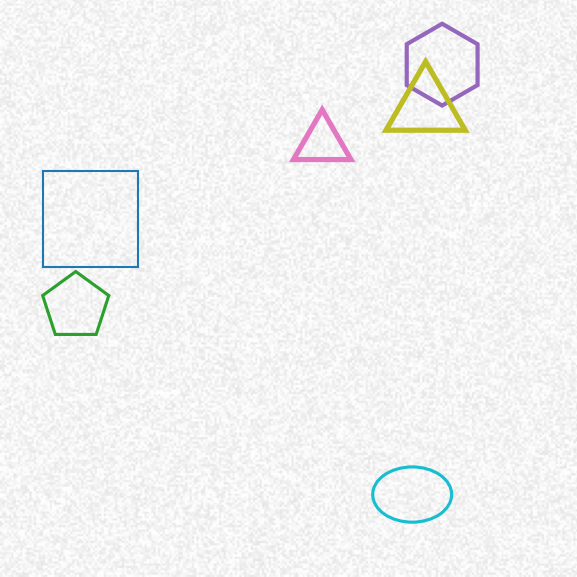[{"shape": "square", "thickness": 1, "radius": 0.41, "center": [0.156, 0.62]}, {"shape": "pentagon", "thickness": 1.5, "radius": 0.3, "center": [0.131, 0.469]}, {"shape": "hexagon", "thickness": 2, "radius": 0.35, "center": [0.766, 0.887]}, {"shape": "triangle", "thickness": 2.5, "radius": 0.29, "center": [0.558, 0.752]}, {"shape": "triangle", "thickness": 2.5, "radius": 0.4, "center": [0.737, 0.813]}, {"shape": "oval", "thickness": 1.5, "radius": 0.34, "center": [0.714, 0.143]}]